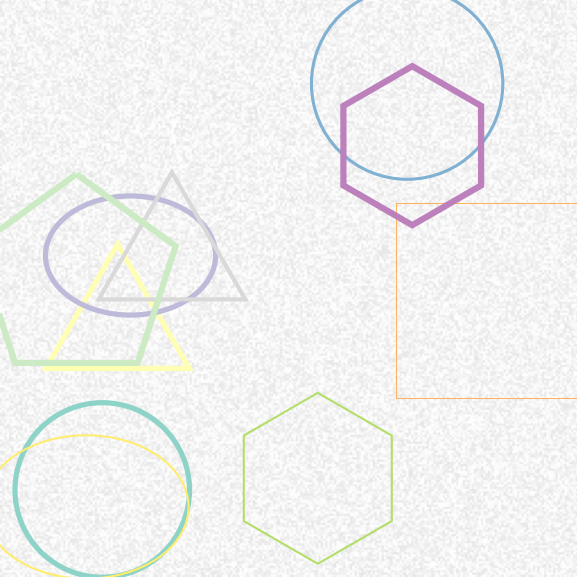[{"shape": "circle", "thickness": 2.5, "radius": 0.76, "center": [0.177, 0.151]}, {"shape": "triangle", "thickness": 2.5, "radius": 0.72, "center": [0.204, 0.433]}, {"shape": "oval", "thickness": 2.5, "radius": 0.74, "center": [0.226, 0.557]}, {"shape": "circle", "thickness": 1.5, "radius": 0.83, "center": [0.705, 0.854]}, {"shape": "square", "thickness": 0.5, "radius": 0.85, "center": [0.854, 0.479]}, {"shape": "hexagon", "thickness": 1, "radius": 0.74, "center": [0.55, 0.171]}, {"shape": "triangle", "thickness": 2, "radius": 0.73, "center": [0.298, 0.554]}, {"shape": "hexagon", "thickness": 3, "radius": 0.69, "center": [0.714, 0.747]}, {"shape": "pentagon", "thickness": 3, "radius": 0.9, "center": [0.132, 0.517]}, {"shape": "oval", "thickness": 1, "radius": 0.89, "center": [0.149, 0.121]}]